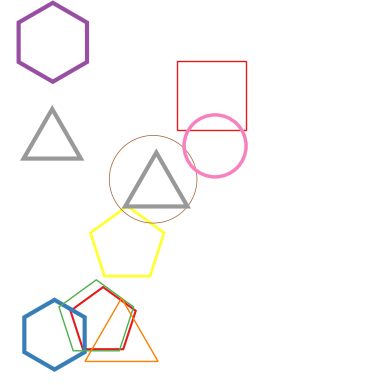[{"shape": "square", "thickness": 1, "radius": 0.45, "center": [0.549, 0.752]}, {"shape": "pentagon", "thickness": 1.5, "radius": 0.45, "center": [0.268, 0.165]}, {"shape": "hexagon", "thickness": 3, "radius": 0.45, "center": [0.142, 0.131]}, {"shape": "pentagon", "thickness": 1, "radius": 0.51, "center": [0.25, 0.171]}, {"shape": "hexagon", "thickness": 3, "radius": 0.51, "center": [0.137, 0.89]}, {"shape": "triangle", "thickness": 1, "radius": 0.55, "center": [0.316, 0.116]}, {"shape": "pentagon", "thickness": 2, "radius": 0.5, "center": [0.331, 0.364]}, {"shape": "circle", "thickness": 0.5, "radius": 0.57, "center": [0.398, 0.534]}, {"shape": "circle", "thickness": 2.5, "radius": 0.4, "center": [0.559, 0.621]}, {"shape": "triangle", "thickness": 3, "radius": 0.43, "center": [0.136, 0.631]}, {"shape": "triangle", "thickness": 3, "radius": 0.47, "center": [0.406, 0.51]}]